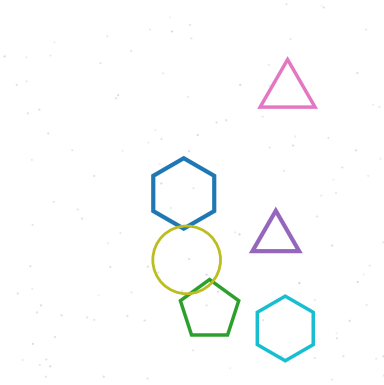[{"shape": "hexagon", "thickness": 3, "radius": 0.46, "center": [0.477, 0.498]}, {"shape": "pentagon", "thickness": 2.5, "radius": 0.4, "center": [0.544, 0.194]}, {"shape": "triangle", "thickness": 3, "radius": 0.35, "center": [0.716, 0.383]}, {"shape": "triangle", "thickness": 2.5, "radius": 0.41, "center": [0.747, 0.763]}, {"shape": "circle", "thickness": 2, "radius": 0.44, "center": [0.485, 0.325]}, {"shape": "hexagon", "thickness": 2.5, "radius": 0.42, "center": [0.741, 0.147]}]